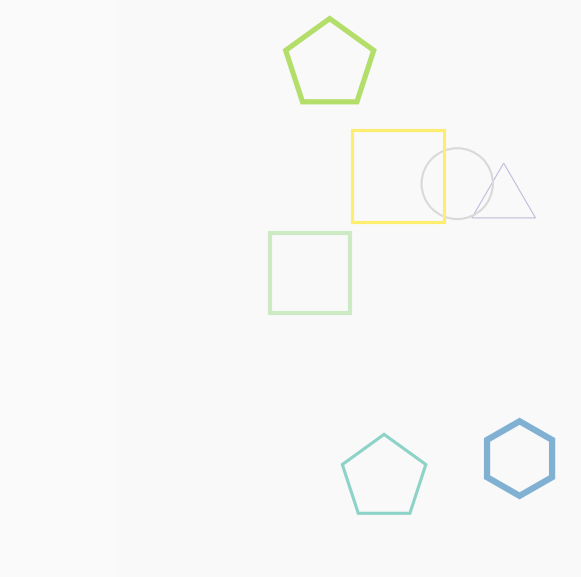[{"shape": "pentagon", "thickness": 1.5, "radius": 0.38, "center": [0.661, 0.171]}, {"shape": "triangle", "thickness": 0.5, "radius": 0.32, "center": [0.867, 0.653]}, {"shape": "hexagon", "thickness": 3, "radius": 0.32, "center": [0.894, 0.205]}, {"shape": "pentagon", "thickness": 2.5, "radius": 0.4, "center": [0.567, 0.887]}, {"shape": "circle", "thickness": 1, "radius": 0.31, "center": [0.787, 0.681]}, {"shape": "square", "thickness": 2, "radius": 0.35, "center": [0.534, 0.526]}, {"shape": "square", "thickness": 1.5, "radius": 0.4, "center": [0.684, 0.695]}]